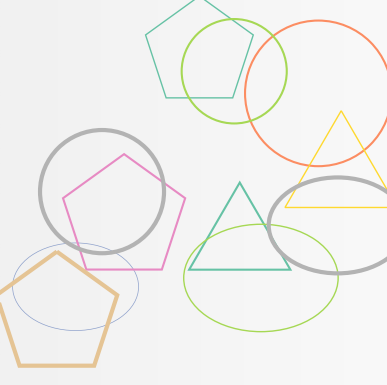[{"shape": "triangle", "thickness": 1.5, "radius": 0.75, "center": [0.619, 0.375]}, {"shape": "pentagon", "thickness": 1, "radius": 0.73, "center": [0.515, 0.864]}, {"shape": "circle", "thickness": 1.5, "radius": 0.95, "center": [0.821, 0.757]}, {"shape": "oval", "thickness": 0.5, "radius": 0.81, "center": [0.195, 0.255]}, {"shape": "pentagon", "thickness": 1.5, "radius": 0.83, "center": [0.32, 0.434]}, {"shape": "circle", "thickness": 1.5, "radius": 0.68, "center": [0.604, 0.815]}, {"shape": "oval", "thickness": 1, "radius": 1.0, "center": [0.673, 0.278]}, {"shape": "triangle", "thickness": 1, "radius": 0.84, "center": [0.881, 0.545]}, {"shape": "pentagon", "thickness": 3, "radius": 0.82, "center": [0.147, 0.183]}, {"shape": "oval", "thickness": 3, "radius": 0.89, "center": [0.871, 0.415]}, {"shape": "circle", "thickness": 3, "radius": 0.8, "center": [0.263, 0.502]}]